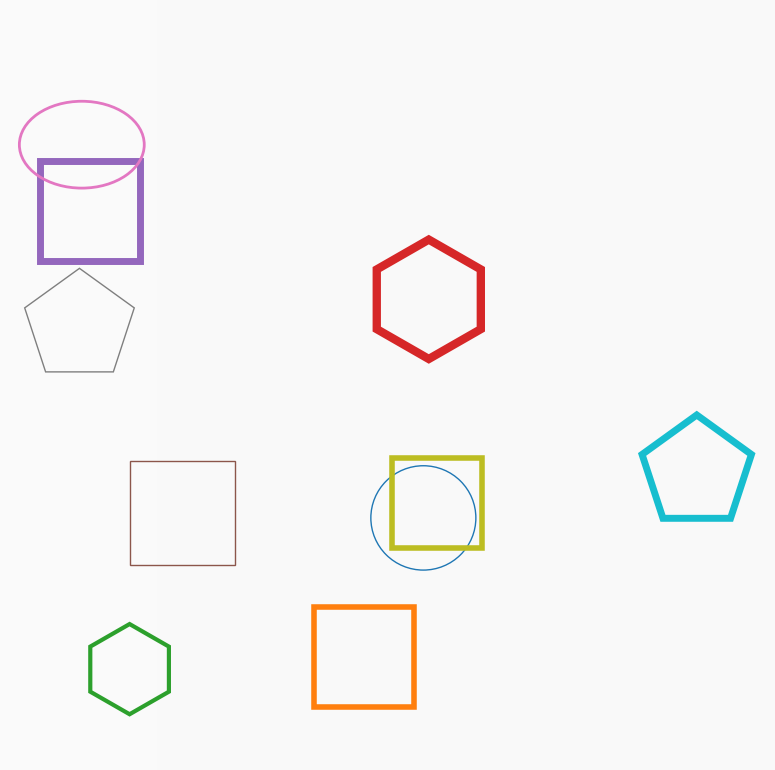[{"shape": "circle", "thickness": 0.5, "radius": 0.34, "center": [0.546, 0.327]}, {"shape": "square", "thickness": 2, "radius": 0.32, "center": [0.47, 0.147]}, {"shape": "hexagon", "thickness": 1.5, "radius": 0.29, "center": [0.167, 0.131]}, {"shape": "hexagon", "thickness": 3, "radius": 0.39, "center": [0.553, 0.611]}, {"shape": "square", "thickness": 2.5, "radius": 0.32, "center": [0.116, 0.725]}, {"shape": "square", "thickness": 0.5, "radius": 0.34, "center": [0.235, 0.334]}, {"shape": "oval", "thickness": 1, "radius": 0.4, "center": [0.106, 0.812]}, {"shape": "pentagon", "thickness": 0.5, "radius": 0.37, "center": [0.103, 0.577]}, {"shape": "square", "thickness": 2, "radius": 0.29, "center": [0.564, 0.347]}, {"shape": "pentagon", "thickness": 2.5, "radius": 0.37, "center": [0.899, 0.387]}]